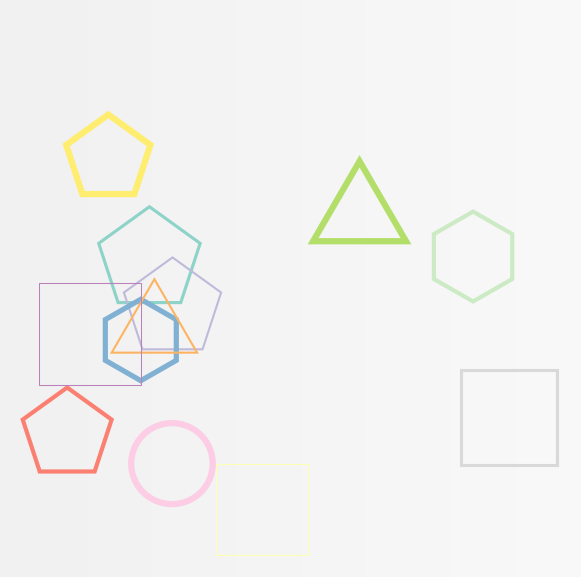[{"shape": "pentagon", "thickness": 1.5, "radius": 0.46, "center": [0.257, 0.549]}, {"shape": "square", "thickness": 0.5, "radius": 0.4, "center": [0.451, 0.117]}, {"shape": "pentagon", "thickness": 1, "radius": 0.44, "center": [0.297, 0.465]}, {"shape": "pentagon", "thickness": 2, "radius": 0.4, "center": [0.116, 0.248]}, {"shape": "hexagon", "thickness": 2.5, "radius": 0.35, "center": [0.242, 0.41]}, {"shape": "triangle", "thickness": 1, "radius": 0.42, "center": [0.266, 0.431]}, {"shape": "triangle", "thickness": 3, "radius": 0.46, "center": [0.619, 0.628]}, {"shape": "circle", "thickness": 3, "radius": 0.35, "center": [0.296, 0.196]}, {"shape": "square", "thickness": 1.5, "radius": 0.41, "center": [0.876, 0.277]}, {"shape": "square", "thickness": 0.5, "radius": 0.44, "center": [0.155, 0.421]}, {"shape": "hexagon", "thickness": 2, "radius": 0.39, "center": [0.814, 0.555]}, {"shape": "pentagon", "thickness": 3, "radius": 0.38, "center": [0.186, 0.725]}]